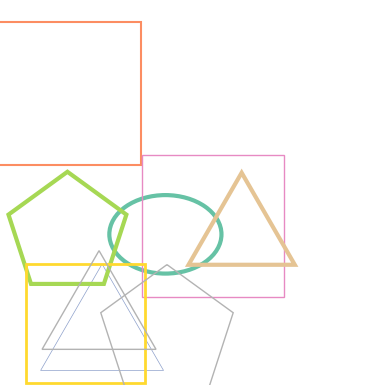[{"shape": "oval", "thickness": 3, "radius": 0.73, "center": [0.43, 0.391]}, {"shape": "square", "thickness": 1.5, "radius": 0.93, "center": [0.18, 0.757]}, {"shape": "triangle", "thickness": 0.5, "radius": 0.92, "center": [0.265, 0.13]}, {"shape": "square", "thickness": 1, "radius": 0.92, "center": [0.553, 0.414]}, {"shape": "pentagon", "thickness": 3, "radius": 0.81, "center": [0.175, 0.393]}, {"shape": "square", "thickness": 2, "radius": 0.77, "center": [0.223, 0.16]}, {"shape": "triangle", "thickness": 3, "radius": 0.8, "center": [0.628, 0.392]}, {"shape": "triangle", "thickness": 1, "radius": 0.85, "center": [0.257, 0.178]}, {"shape": "pentagon", "thickness": 1, "radius": 0.9, "center": [0.434, 0.132]}]